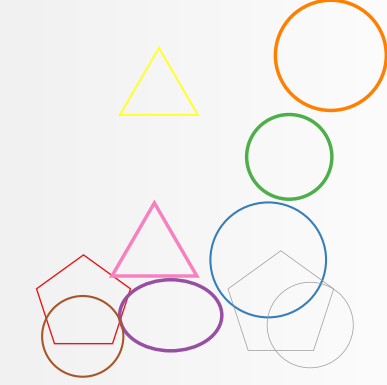[{"shape": "pentagon", "thickness": 1, "radius": 0.64, "center": [0.216, 0.21]}, {"shape": "circle", "thickness": 1.5, "radius": 0.75, "center": [0.692, 0.325]}, {"shape": "circle", "thickness": 2.5, "radius": 0.55, "center": [0.746, 0.593]}, {"shape": "oval", "thickness": 2.5, "radius": 0.66, "center": [0.441, 0.181]}, {"shape": "circle", "thickness": 2.5, "radius": 0.72, "center": [0.854, 0.856]}, {"shape": "triangle", "thickness": 1.5, "radius": 0.58, "center": [0.41, 0.76]}, {"shape": "circle", "thickness": 1.5, "radius": 0.52, "center": [0.214, 0.126]}, {"shape": "triangle", "thickness": 2.5, "radius": 0.63, "center": [0.398, 0.346]}, {"shape": "pentagon", "thickness": 0.5, "radius": 0.72, "center": [0.725, 0.205]}, {"shape": "circle", "thickness": 0.5, "radius": 0.56, "center": [0.801, 0.156]}]